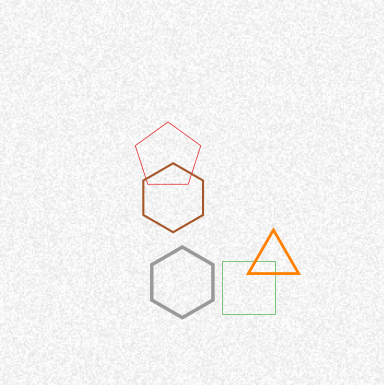[{"shape": "pentagon", "thickness": 0.5, "radius": 0.45, "center": [0.436, 0.594]}, {"shape": "square", "thickness": 0.5, "radius": 0.34, "center": [0.646, 0.253]}, {"shape": "triangle", "thickness": 2, "radius": 0.38, "center": [0.71, 0.327]}, {"shape": "hexagon", "thickness": 1.5, "radius": 0.45, "center": [0.45, 0.486]}, {"shape": "hexagon", "thickness": 2.5, "radius": 0.46, "center": [0.474, 0.267]}]